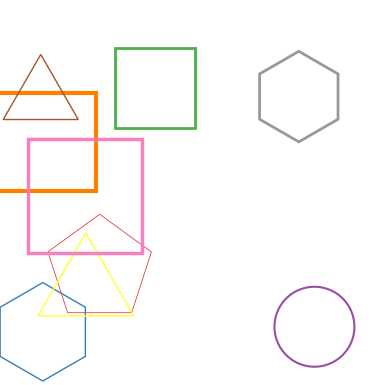[{"shape": "pentagon", "thickness": 0.5, "radius": 0.71, "center": [0.259, 0.302]}, {"shape": "hexagon", "thickness": 1, "radius": 0.64, "center": [0.111, 0.138]}, {"shape": "square", "thickness": 2, "radius": 0.52, "center": [0.403, 0.771]}, {"shape": "circle", "thickness": 1.5, "radius": 0.52, "center": [0.817, 0.151]}, {"shape": "square", "thickness": 3, "radius": 0.64, "center": [0.123, 0.631]}, {"shape": "triangle", "thickness": 1, "radius": 0.72, "center": [0.223, 0.251]}, {"shape": "triangle", "thickness": 1, "radius": 0.56, "center": [0.106, 0.746]}, {"shape": "square", "thickness": 2.5, "radius": 0.74, "center": [0.221, 0.491]}, {"shape": "hexagon", "thickness": 2, "radius": 0.59, "center": [0.776, 0.749]}]